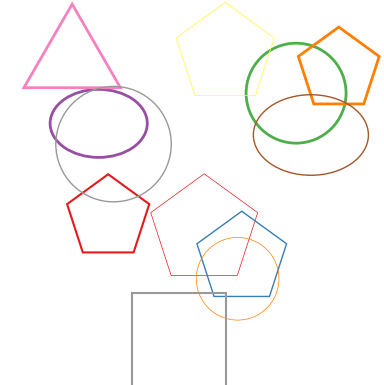[{"shape": "pentagon", "thickness": 0.5, "radius": 0.73, "center": [0.53, 0.403]}, {"shape": "pentagon", "thickness": 1.5, "radius": 0.56, "center": [0.281, 0.435]}, {"shape": "pentagon", "thickness": 1, "radius": 0.61, "center": [0.628, 0.329]}, {"shape": "circle", "thickness": 2, "radius": 0.65, "center": [0.769, 0.758]}, {"shape": "oval", "thickness": 2, "radius": 0.63, "center": [0.256, 0.679]}, {"shape": "pentagon", "thickness": 2, "radius": 0.55, "center": [0.88, 0.819]}, {"shape": "circle", "thickness": 0.5, "radius": 0.54, "center": [0.617, 0.276]}, {"shape": "pentagon", "thickness": 0.5, "radius": 0.67, "center": [0.585, 0.86]}, {"shape": "oval", "thickness": 1, "radius": 0.75, "center": [0.808, 0.649]}, {"shape": "triangle", "thickness": 2, "radius": 0.72, "center": [0.187, 0.845]}, {"shape": "square", "thickness": 1.5, "radius": 0.61, "center": [0.465, 0.118]}, {"shape": "circle", "thickness": 1, "radius": 0.75, "center": [0.295, 0.626]}]